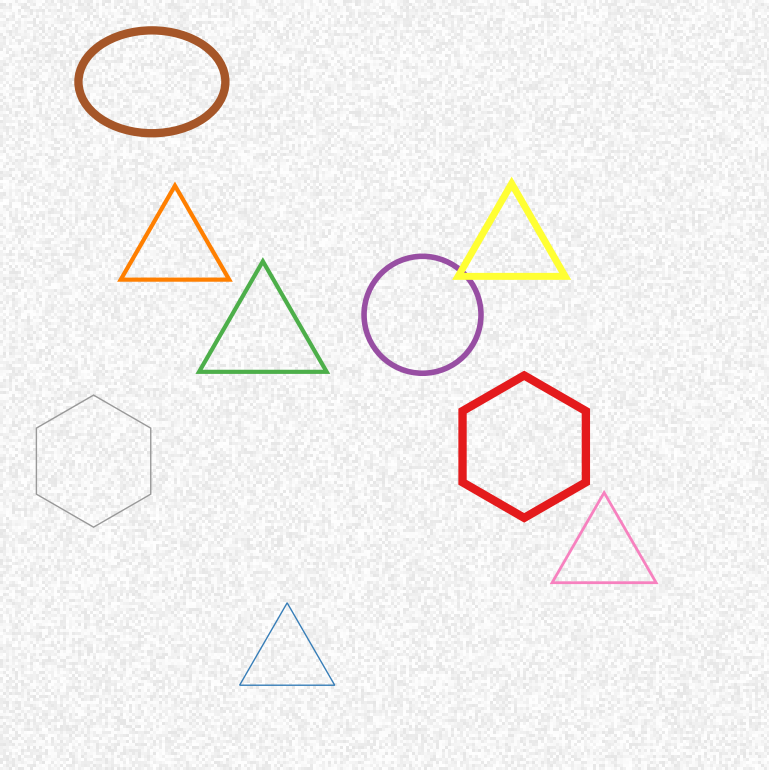[{"shape": "hexagon", "thickness": 3, "radius": 0.46, "center": [0.681, 0.42]}, {"shape": "triangle", "thickness": 0.5, "radius": 0.36, "center": [0.373, 0.146]}, {"shape": "triangle", "thickness": 1.5, "radius": 0.48, "center": [0.341, 0.565]}, {"shape": "circle", "thickness": 2, "radius": 0.38, "center": [0.549, 0.591]}, {"shape": "triangle", "thickness": 1.5, "radius": 0.41, "center": [0.227, 0.678]}, {"shape": "triangle", "thickness": 2.5, "radius": 0.4, "center": [0.664, 0.681]}, {"shape": "oval", "thickness": 3, "radius": 0.48, "center": [0.197, 0.894]}, {"shape": "triangle", "thickness": 1, "radius": 0.39, "center": [0.785, 0.282]}, {"shape": "hexagon", "thickness": 0.5, "radius": 0.43, "center": [0.122, 0.401]}]